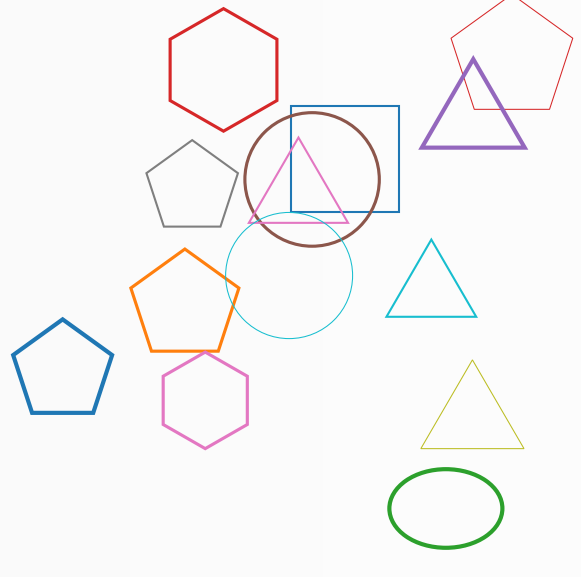[{"shape": "square", "thickness": 1, "radius": 0.46, "center": [0.594, 0.723]}, {"shape": "pentagon", "thickness": 2, "radius": 0.45, "center": [0.108, 0.357]}, {"shape": "pentagon", "thickness": 1.5, "radius": 0.49, "center": [0.318, 0.47]}, {"shape": "oval", "thickness": 2, "radius": 0.49, "center": [0.767, 0.119]}, {"shape": "pentagon", "thickness": 0.5, "radius": 0.55, "center": [0.881, 0.899]}, {"shape": "hexagon", "thickness": 1.5, "radius": 0.53, "center": [0.385, 0.878]}, {"shape": "triangle", "thickness": 2, "radius": 0.51, "center": [0.814, 0.795]}, {"shape": "circle", "thickness": 1.5, "radius": 0.58, "center": [0.537, 0.688]}, {"shape": "triangle", "thickness": 1, "radius": 0.49, "center": [0.513, 0.662]}, {"shape": "hexagon", "thickness": 1.5, "radius": 0.42, "center": [0.353, 0.306]}, {"shape": "pentagon", "thickness": 1, "radius": 0.41, "center": [0.331, 0.674]}, {"shape": "triangle", "thickness": 0.5, "radius": 0.51, "center": [0.813, 0.273]}, {"shape": "triangle", "thickness": 1, "radius": 0.45, "center": [0.742, 0.495]}, {"shape": "circle", "thickness": 0.5, "radius": 0.55, "center": [0.497, 0.522]}]